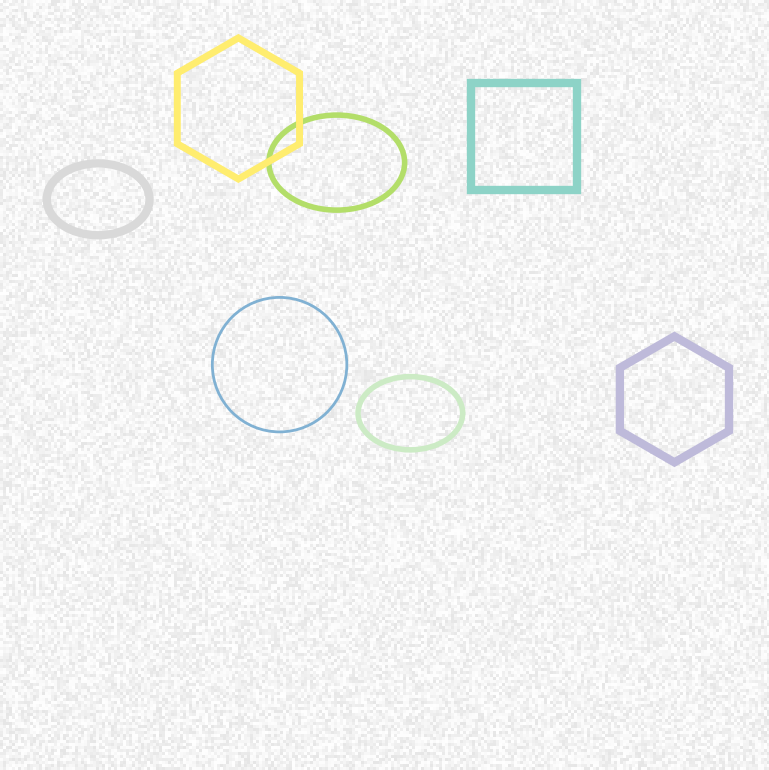[{"shape": "square", "thickness": 3, "radius": 0.35, "center": [0.681, 0.823]}, {"shape": "hexagon", "thickness": 3, "radius": 0.41, "center": [0.876, 0.481]}, {"shape": "circle", "thickness": 1, "radius": 0.44, "center": [0.363, 0.526]}, {"shape": "oval", "thickness": 2, "radius": 0.44, "center": [0.437, 0.789]}, {"shape": "oval", "thickness": 3, "radius": 0.33, "center": [0.127, 0.741]}, {"shape": "oval", "thickness": 2, "radius": 0.34, "center": [0.533, 0.463]}, {"shape": "hexagon", "thickness": 2.5, "radius": 0.46, "center": [0.31, 0.859]}]